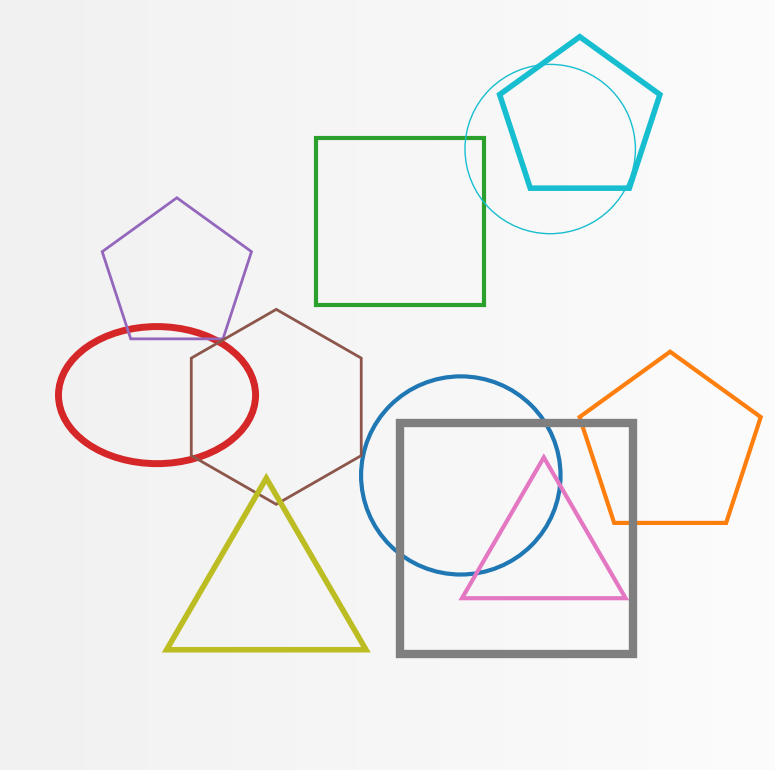[{"shape": "circle", "thickness": 1.5, "radius": 0.64, "center": [0.595, 0.383]}, {"shape": "pentagon", "thickness": 1.5, "radius": 0.61, "center": [0.865, 0.42]}, {"shape": "square", "thickness": 1.5, "radius": 0.54, "center": [0.516, 0.712]}, {"shape": "oval", "thickness": 2.5, "radius": 0.64, "center": [0.203, 0.487]}, {"shape": "pentagon", "thickness": 1, "radius": 0.51, "center": [0.228, 0.642]}, {"shape": "hexagon", "thickness": 1, "radius": 0.63, "center": [0.356, 0.472]}, {"shape": "triangle", "thickness": 1.5, "radius": 0.61, "center": [0.702, 0.284]}, {"shape": "square", "thickness": 3, "radius": 0.75, "center": [0.666, 0.3]}, {"shape": "triangle", "thickness": 2, "radius": 0.74, "center": [0.344, 0.23]}, {"shape": "circle", "thickness": 0.5, "radius": 0.55, "center": [0.71, 0.806]}, {"shape": "pentagon", "thickness": 2, "radius": 0.54, "center": [0.748, 0.844]}]